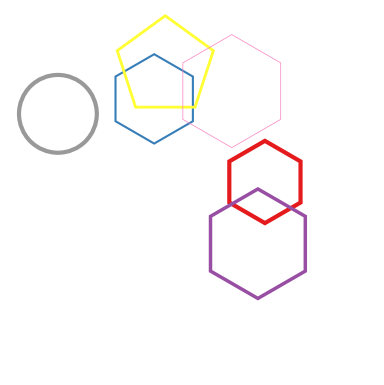[{"shape": "hexagon", "thickness": 3, "radius": 0.53, "center": [0.688, 0.527]}, {"shape": "hexagon", "thickness": 1.5, "radius": 0.58, "center": [0.401, 0.743]}, {"shape": "hexagon", "thickness": 2.5, "radius": 0.71, "center": [0.67, 0.367]}, {"shape": "pentagon", "thickness": 2, "radius": 0.66, "center": [0.429, 0.828]}, {"shape": "hexagon", "thickness": 0.5, "radius": 0.73, "center": [0.602, 0.763]}, {"shape": "circle", "thickness": 3, "radius": 0.51, "center": [0.15, 0.704]}]